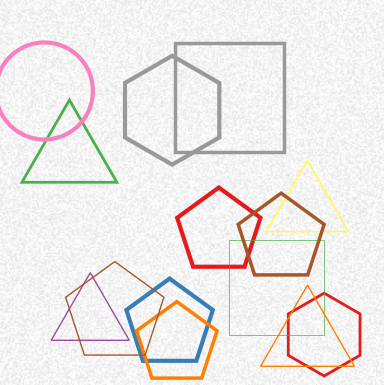[{"shape": "pentagon", "thickness": 3, "radius": 0.57, "center": [0.568, 0.399]}, {"shape": "hexagon", "thickness": 2, "radius": 0.54, "center": [0.842, 0.131]}, {"shape": "pentagon", "thickness": 3, "radius": 0.59, "center": [0.44, 0.158]}, {"shape": "square", "thickness": 0.5, "radius": 0.62, "center": [0.718, 0.254]}, {"shape": "triangle", "thickness": 2, "radius": 0.71, "center": [0.18, 0.598]}, {"shape": "triangle", "thickness": 1, "radius": 0.59, "center": [0.234, 0.175]}, {"shape": "pentagon", "thickness": 2.5, "radius": 0.55, "center": [0.459, 0.107]}, {"shape": "triangle", "thickness": 1, "radius": 0.7, "center": [0.799, 0.119]}, {"shape": "triangle", "thickness": 1, "radius": 0.62, "center": [0.798, 0.46]}, {"shape": "pentagon", "thickness": 1, "radius": 0.67, "center": [0.298, 0.186]}, {"shape": "pentagon", "thickness": 2.5, "radius": 0.59, "center": [0.73, 0.381]}, {"shape": "circle", "thickness": 3, "radius": 0.63, "center": [0.115, 0.764]}, {"shape": "hexagon", "thickness": 3, "radius": 0.71, "center": [0.447, 0.714]}, {"shape": "square", "thickness": 2.5, "radius": 0.71, "center": [0.597, 0.747]}]